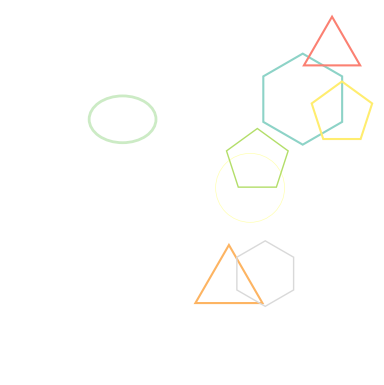[{"shape": "hexagon", "thickness": 1.5, "radius": 0.59, "center": [0.786, 0.743]}, {"shape": "circle", "thickness": 0.5, "radius": 0.45, "center": [0.65, 0.512]}, {"shape": "triangle", "thickness": 1.5, "radius": 0.42, "center": [0.862, 0.872]}, {"shape": "triangle", "thickness": 1.5, "radius": 0.5, "center": [0.595, 0.263]}, {"shape": "pentagon", "thickness": 1, "radius": 0.42, "center": [0.668, 0.582]}, {"shape": "hexagon", "thickness": 1, "radius": 0.43, "center": [0.689, 0.289]}, {"shape": "oval", "thickness": 2, "radius": 0.43, "center": [0.318, 0.69]}, {"shape": "pentagon", "thickness": 1.5, "radius": 0.41, "center": [0.888, 0.706]}]